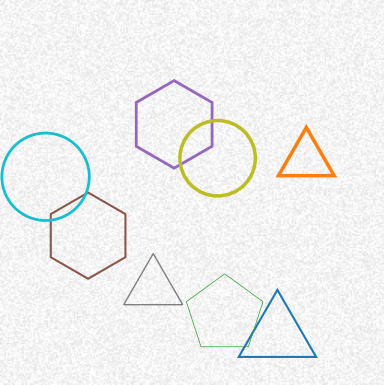[{"shape": "triangle", "thickness": 1.5, "radius": 0.58, "center": [0.721, 0.131]}, {"shape": "triangle", "thickness": 2.5, "radius": 0.42, "center": [0.796, 0.585]}, {"shape": "pentagon", "thickness": 0.5, "radius": 0.52, "center": [0.584, 0.184]}, {"shape": "hexagon", "thickness": 2, "radius": 0.57, "center": [0.452, 0.677]}, {"shape": "hexagon", "thickness": 1.5, "radius": 0.56, "center": [0.229, 0.388]}, {"shape": "triangle", "thickness": 1, "radius": 0.44, "center": [0.398, 0.253]}, {"shape": "circle", "thickness": 2.5, "radius": 0.49, "center": [0.565, 0.589]}, {"shape": "circle", "thickness": 2, "radius": 0.57, "center": [0.118, 0.541]}]